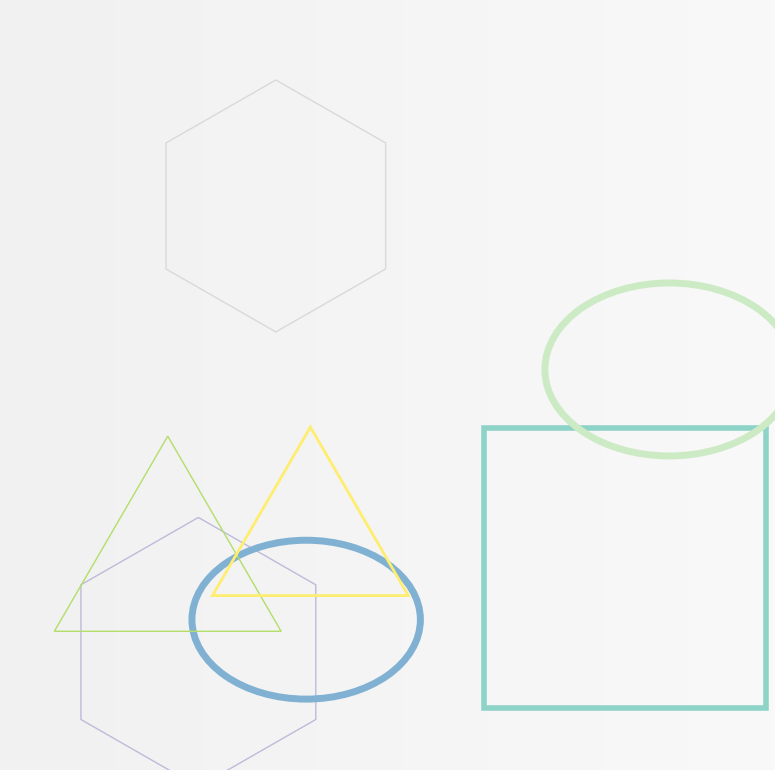[{"shape": "square", "thickness": 2, "radius": 0.91, "center": [0.807, 0.262]}, {"shape": "hexagon", "thickness": 0.5, "radius": 0.87, "center": [0.256, 0.153]}, {"shape": "oval", "thickness": 2.5, "radius": 0.74, "center": [0.395, 0.195]}, {"shape": "triangle", "thickness": 0.5, "radius": 0.84, "center": [0.216, 0.265]}, {"shape": "hexagon", "thickness": 0.5, "radius": 0.82, "center": [0.356, 0.733]}, {"shape": "oval", "thickness": 2.5, "radius": 0.8, "center": [0.864, 0.52]}, {"shape": "triangle", "thickness": 1, "radius": 0.73, "center": [0.401, 0.299]}]